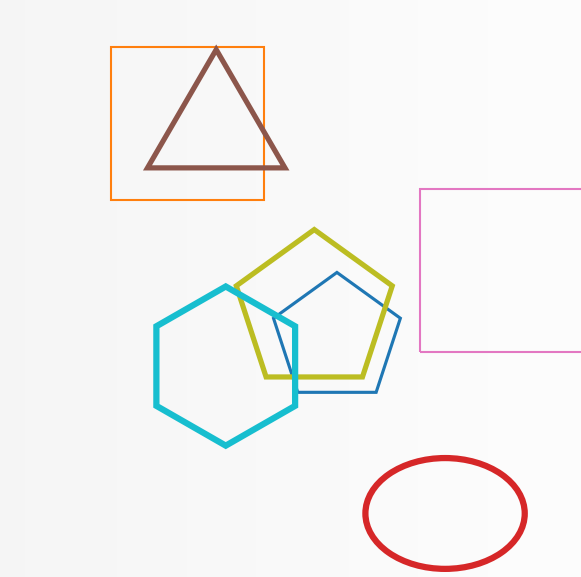[{"shape": "pentagon", "thickness": 1.5, "radius": 0.57, "center": [0.58, 0.413]}, {"shape": "square", "thickness": 1, "radius": 0.66, "center": [0.323, 0.786]}, {"shape": "oval", "thickness": 3, "radius": 0.69, "center": [0.766, 0.11]}, {"shape": "triangle", "thickness": 2.5, "radius": 0.68, "center": [0.372, 0.777]}, {"shape": "square", "thickness": 1, "radius": 0.7, "center": [0.864, 0.531]}, {"shape": "pentagon", "thickness": 2.5, "radius": 0.71, "center": [0.541, 0.461]}, {"shape": "hexagon", "thickness": 3, "radius": 0.69, "center": [0.388, 0.365]}]